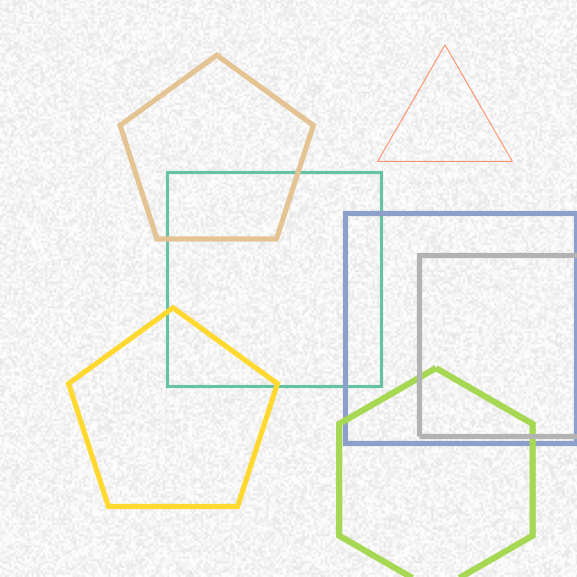[{"shape": "square", "thickness": 1.5, "radius": 0.93, "center": [0.475, 0.516]}, {"shape": "triangle", "thickness": 0.5, "radius": 0.67, "center": [0.771, 0.787]}, {"shape": "square", "thickness": 2.5, "radius": 1.0, "center": [0.798, 0.431]}, {"shape": "hexagon", "thickness": 3, "radius": 0.97, "center": [0.755, 0.168]}, {"shape": "pentagon", "thickness": 2.5, "radius": 0.95, "center": [0.3, 0.276]}, {"shape": "pentagon", "thickness": 2.5, "radius": 0.88, "center": [0.375, 0.728]}, {"shape": "square", "thickness": 2.5, "radius": 0.78, "center": [0.882, 0.401]}]